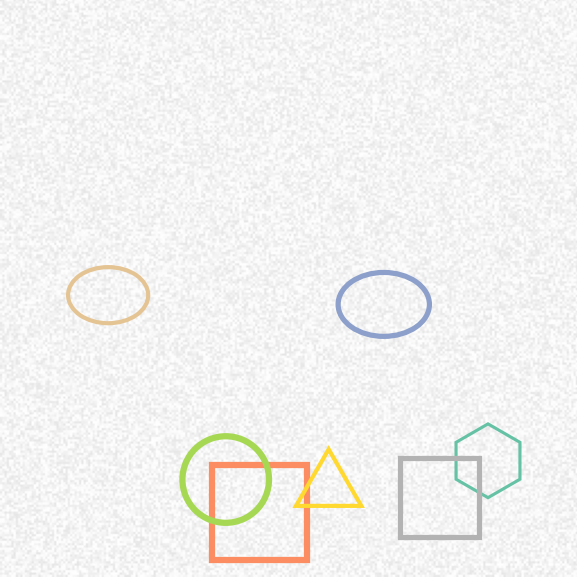[{"shape": "hexagon", "thickness": 1.5, "radius": 0.32, "center": [0.845, 0.201]}, {"shape": "square", "thickness": 3, "radius": 0.41, "center": [0.45, 0.111]}, {"shape": "oval", "thickness": 2.5, "radius": 0.4, "center": [0.665, 0.472]}, {"shape": "circle", "thickness": 3, "radius": 0.37, "center": [0.391, 0.169]}, {"shape": "triangle", "thickness": 2, "radius": 0.33, "center": [0.569, 0.156]}, {"shape": "oval", "thickness": 2, "radius": 0.35, "center": [0.187, 0.488]}, {"shape": "square", "thickness": 2.5, "radius": 0.34, "center": [0.761, 0.138]}]